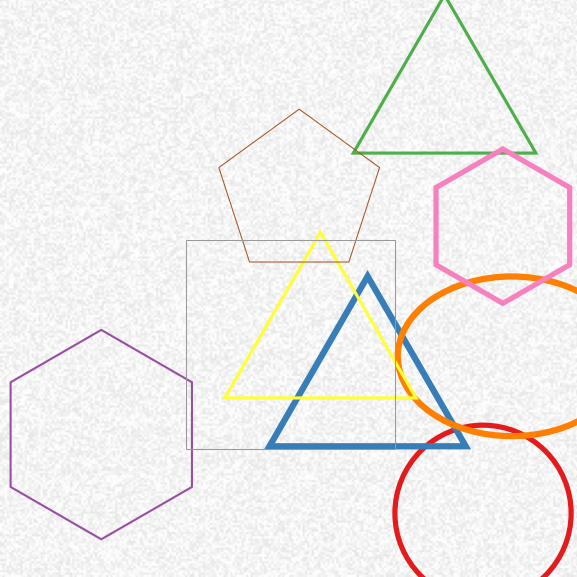[{"shape": "circle", "thickness": 2.5, "radius": 0.76, "center": [0.836, 0.11]}, {"shape": "triangle", "thickness": 3, "radius": 0.98, "center": [0.637, 0.324]}, {"shape": "triangle", "thickness": 1.5, "radius": 0.91, "center": [0.77, 0.825]}, {"shape": "hexagon", "thickness": 1, "radius": 0.91, "center": [0.175, 0.247]}, {"shape": "oval", "thickness": 3, "radius": 0.99, "center": [0.886, 0.382]}, {"shape": "triangle", "thickness": 1.5, "radius": 0.96, "center": [0.555, 0.406]}, {"shape": "pentagon", "thickness": 0.5, "radius": 0.73, "center": [0.518, 0.664]}, {"shape": "hexagon", "thickness": 2.5, "radius": 0.67, "center": [0.871, 0.608]}, {"shape": "square", "thickness": 0.5, "radius": 0.9, "center": [0.503, 0.402]}]